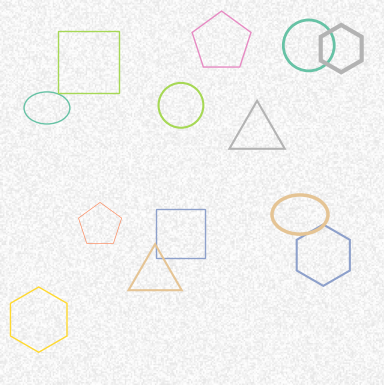[{"shape": "oval", "thickness": 1, "radius": 0.3, "center": [0.122, 0.72]}, {"shape": "circle", "thickness": 2, "radius": 0.33, "center": [0.802, 0.882]}, {"shape": "pentagon", "thickness": 0.5, "radius": 0.29, "center": [0.26, 0.415]}, {"shape": "hexagon", "thickness": 1.5, "radius": 0.4, "center": [0.84, 0.337]}, {"shape": "square", "thickness": 1, "radius": 0.32, "center": [0.469, 0.394]}, {"shape": "pentagon", "thickness": 1, "radius": 0.4, "center": [0.575, 0.891]}, {"shape": "square", "thickness": 1, "radius": 0.4, "center": [0.23, 0.839]}, {"shape": "circle", "thickness": 1.5, "radius": 0.29, "center": [0.47, 0.726]}, {"shape": "hexagon", "thickness": 1, "radius": 0.42, "center": [0.101, 0.17]}, {"shape": "triangle", "thickness": 1.5, "radius": 0.4, "center": [0.403, 0.286]}, {"shape": "oval", "thickness": 2.5, "radius": 0.36, "center": [0.779, 0.443]}, {"shape": "triangle", "thickness": 1.5, "radius": 0.42, "center": [0.668, 0.655]}, {"shape": "hexagon", "thickness": 3, "radius": 0.31, "center": [0.886, 0.874]}]